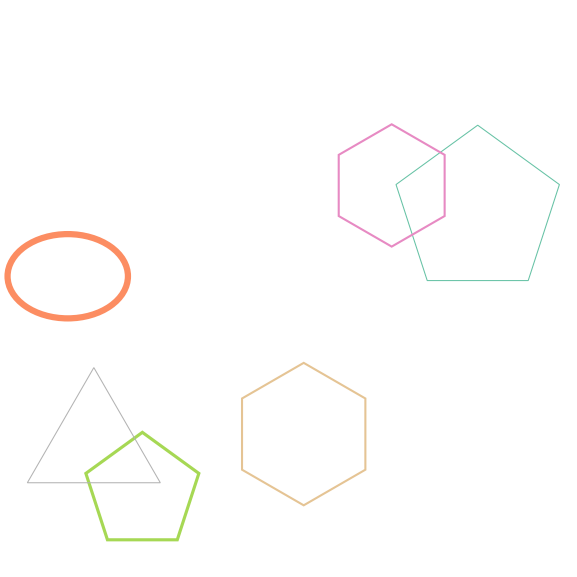[{"shape": "pentagon", "thickness": 0.5, "radius": 0.74, "center": [0.827, 0.634]}, {"shape": "oval", "thickness": 3, "radius": 0.52, "center": [0.117, 0.521]}, {"shape": "hexagon", "thickness": 1, "radius": 0.53, "center": [0.678, 0.678]}, {"shape": "pentagon", "thickness": 1.5, "radius": 0.51, "center": [0.247, 0.148]}, {"shape": "hexagon", "thickness": 1, "radius": 0.62, "center": [0.526, 0.247]}, {"shape": "triangle", "thickness": 0.5, "radius": 0.66, "center": [0.162, 0.23]}]